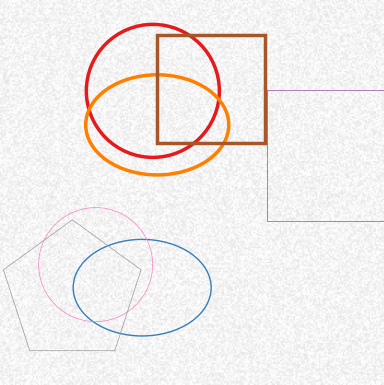[{"shape": "circle", "thickness": 2.5, "radius": 0.86, "center": [0.397, 0.764]}, {"shape": "oval", "thickness": 1, "radius": 0.9, "center": [0.369, 0.253]}, {"shape": "square", "thickness": 0.5, "radius": 0.85, "center": [0.863, 0.596]}, {"shape": "oval", "thickness": 2.5, "radius": 0.93, "center": [0.408, 0.676]}, {"shape": "square", "thickness": 2.5, "radius": 0.7, "center": [0.548, 0.768]}, {"shape": "circle", "thickness": 0.5, "radius": 0.74, "center": [0.248, 0.313]}, {"shape": "pentagon", "thickness": 0.5, "radius": 0.94, "center": [0.188, 0.241]}]